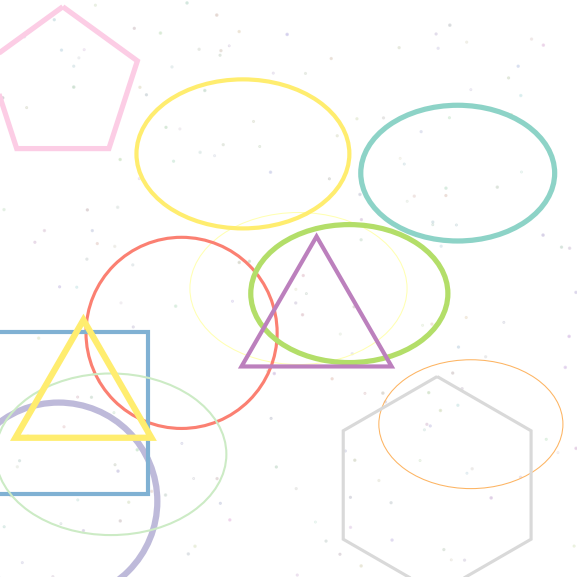[{"shape": "oval", "thickness": 2.5, "radius": 0.84, "center": [0.793, 0.699]}, {"shape": "oval", "thickness": 0.5, "radius": 0.94, "center": [0.517, 0.5]}, {"shape": "circle", "thickness": 3, "radius": 0.85, "center": [0.102, 0.131]}, {"shape": "circle", "thickness": 1.5, "radius": 0.83, "center": [0.314, 0.423]}, {"shape": "square", "thickness": 2, "radius": 0.7, "center": [0.115, 0.284]}, {"shape": "oval", "thickness": 0.5, "radius": 0.8, "center": [0.815, 0.265]}, {"shape": "oval", "thickness": 2.5, "radius": 0.85, "center": [0.605, 0.491]}, {"shape": "pentagon", "thickness": 2.5, "radius": 0.68, "center": [0.109, 0.852]}, {"shape": "hexagon", "thickness": 1.5, "radius": 0.94, "center": [0.757, 0.159]}, {"shape": "triangle", "thickness": 2, "radius": 0.75, "center": [0.548, 0.44]}, {"shape": "oval", "thickness": 1, "radius": 1.0, "center": [0.192, 0.213]}, {"shape": "triangle", "thickness": 3, "radius": 0.68, "center": [0.144, 0.309]}, {"shape": "oval", "thickness": 2, "radius": 0.92, "center": [0.421, 0.733]}]